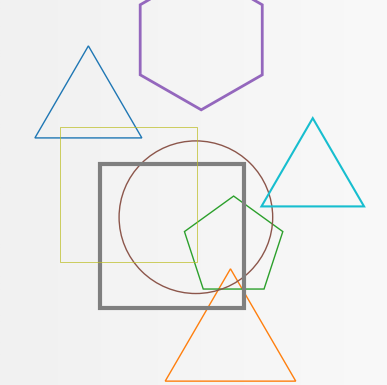[{"shape": "triangle", "thickness": 1, "radius": 0.8, "center": [0.228, 0.721]}, {"shape": "triangle", "thickness": 1, "radius": 0.97, "center": [0.595, 0.107]}, {"shape": "pentagon", "thickness": 1, "radius": 0.67, "center": [0.603, 0.357]}, {"shape": "hexagon", "thickness": 2, "radius": 0.91, "center": [0.519, 0.897]}, {"shape": "circle", "thickness": 1, "radius": 0.99, "center": [0.506, 0.436]}, {"shape": "square", "thickness": 3, "radius": 0.93, "center": [0.444, 0.387]}, {"shape": "square", "thickness": 0.5, "radius": 0.88, "center": [0.332, 0.495]}, {"shape": "triangle", "thickness": 1.5, "radius": 0.76, "center": [0.807, 0.54]}]